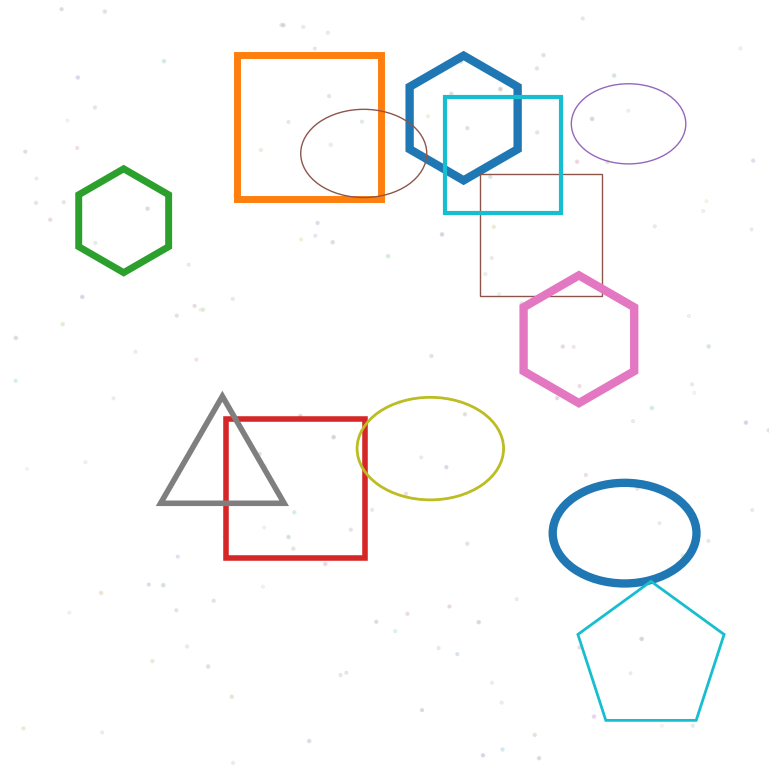[{"shape": "hexagon", "thickness": 3, "radius": 0.4, "center": [0.602, 0.847]}, {"shape": "oval", "thickness": 3, "radius": 0.47, "center": [0.811, 0.308]}, {"shape": "square", "thickness": 2.5, "radius": 0.47, "center": [0.402, 0.835]}, {"shape": "hexagon", "thickness": 2.5, "radius": 0.34, "center": [0.161, 0.713]}, {"shape": "square", "thickness": 2, "radius": 0.45, "center": [0.384, 0.366]}, {"shape": "oval", "thickness": 0.5, "radius": 0.37, "center": [0.816, 0.839]}, {"shape": "oval", "thickness": 0.5, "radius": 0.41, "center": [0.472, 0.801]}, {"shape": "square", "thickness": 0.5, "radius": 0.4, "center": [0.703, 0.695]}, {"shape": "hexagon", "thickness": 3, "radius": 0.41, "center": [0.752, 0.559]}, {"shape": "triangle", "thickness": 2, "radius": 0.46, "center": [0.289, 0.393]}, {"shape": "oval", "thickness": 1, "radius": 0.48, "center": [0.559, 0.417]}, {"shape": "pentagon", "thickness": 1, "radius": 0.5, "center": [0.845, 0.145]}, {"shape": "square", "thickness": 1.5, "radius": 0.38, "center": [0.653, 0.799]}]